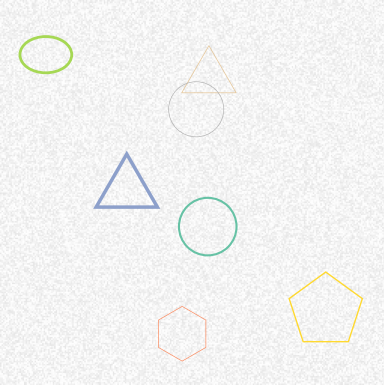[{"shape": "circle", "thickness": 1.5, "radius": 0.37, "center": [0.54, 0.411]}, {"shape": "hexagon", "thickness": 0.5, "radius": 0.36, "center": [0.473, 0.133]}, {"shape": "triangle", "thickness": 2.5, "radius": 0.46, "center": [0.329, 0.508]}, {"shape": "oval", "thickness": 2, "radius": 0.34, "center": [0.119, 0.858]}, {"shape": "pentagon", "thickness": 1, "radius": 0.5, "center": [0.846, 0.193]}, {"shape": "triangle", "thickness": 0.5, "radius": 0.41, "center": [0.543, 0.8]}, {"shape": "circle", "thickness": 0.5, "radius": 0.36, "center": [0.51, 0.716]}]